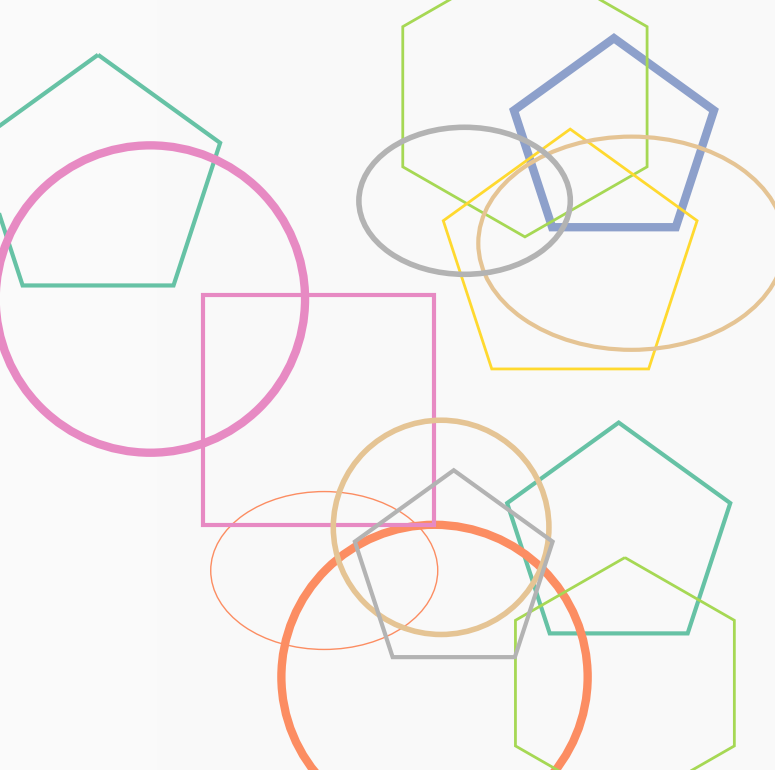[{"shape": "pentagon", "thickness": 1.5, "radius": 0.83, "center": [0.127, 0.763]}, {"shape": "pentagon", "thickness": 1.5, "radius": 0.76, "center": [0.798, 0.3]}, {"shape": "circle", "thickness": 3, "radius": 0.99, "center": [0.561, 0.121]}, {"shape": "oval", "thickness": 0.5, "radius": 0.73, "center": [0.418, 0.259]}, {"shape": "pentagon", "thickness": 3, "radius": 0.68, "center": [0.792, 0.815]}, {"shape": "circle", "thickness": 3, "radius": 1.0, "center": [0.194, 0.612]}, {"shape": "square", "thickness": 1.5, "radius": 0.75, "center": [0.411, 0.467]}, {"shape": "hexagon", "thickness": 1, "radius": 0.91, "center": [0.677, 0.874]}, {"shape": "hexagon", "thickness": 1, "radius": 0.82, "center": [0.806, 0.113]}, {"shape": "pentagon", "thickness": 1, "radius": 0.86, "center": [0.736, 0.66]}, {"shape": "oval", "thickness": 1.5, "radius": 0.99, "center": [0.815, 0.684]}, {"shape": "circle", "thickness": 2, "radius": 0.7, "center": [0.569, 0.315]}, {"shape": "oval", "thickness": 2, "radius": 0.68, "center": [0.599, 0.739]}, {"shape": "pentagon", "thickness": 1.5, "radius": 0.67, "center": [0.585, 0.255]}]